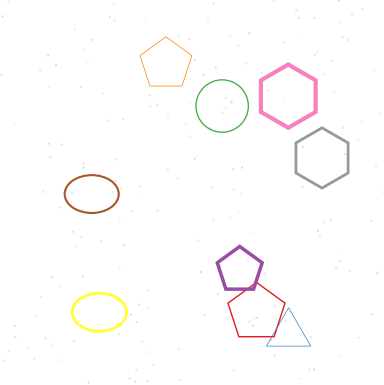[{"shape": "pentagon", "thickness": 1, "radius": 0.39, "center": [0.666, 0.188]}, {"shape": "triangle", "thickness": 0.5, "radius": 0.33, "center": [0.75, 0.134]}, {"shape": "circle", "thickness": 1, "radius": 0.34, "center": [0.577, 0.725]}, {"shape": "pentagon", "thickness": 2.5, "radius": 0.31, "center": [0.623, 0.299]}, {"shape": "pentagon", "thickness": 0.5, "radius": 0.35, "center": [0.431, 0.834]}, {"shape": "oval", "thickness": 2, "radius": 0.35, "center": [0.258, 0.189]}, {"shape": "oval", "thickness": 1.5, "radius": 0.35, "center": [0.238, 0.496]}, {"shape": "hexagon", "thickness": 3, "radius": 0.41, "center": [0.749, 0.75]}, {"shape": "hexagon", "thickness": 2, "radius": 0.39, "center": [0.836, 0.59]}]